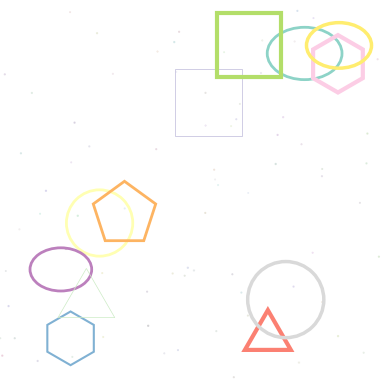[{"shape": "oval", "thickness": 2, "radius": 0.49, "center": [0.791, 0.861]}, {"shape": "circle", "thickness": 2, "radius": 0.43, "center": [0.259, 0.421]}, {"shape": "square", "thickness": 0.5, "radius": 0.44, "center": [0.541, 0.734]}, {"shape": "triangle", "thickness": 3, "radius": 0.34, "center": [0.696, 0.126]}, {"shape": "hexagon", "thickness": 1.5, "radius": 0.35, "center": [0.183, 0.121]}, {"shape": "pentagon", "thickness": 2, "radius": 0.43, "center": [0.323, 0.444]}, {"shape": "square", "thickness": 3, "radius": 0.42, "center": [0.646, 0.883]}, {"shape": "hexagon", "thickness": 3, "radius": 0.37, "center": [0.878, 0.834]}, {"shape": "circle", "thickness": 2.5, "radius": 0.49, "center": [0.742, 0.222]}, {"shape": "oval", "thickness": 2, "radius": 0.4, "center": [0.158, 0.3]}, {"shape": "triangle", "thickness": 0.5, "radius": 0.43, "center": [0.224, 0.218]}, {"shape": "oval", "thickness": 2.5, "radius": 0.42, "center": [0.881, 0.882]}]